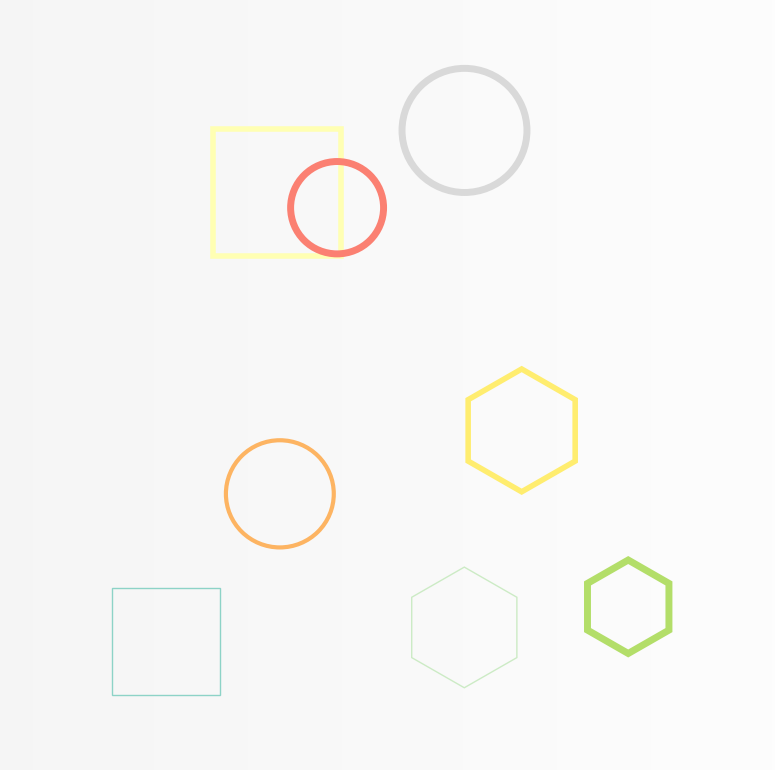[{"shape": "square", "thickness": 0.5, "radius": 0.35, "center": [0.214, 0.167]}, {"shape": "square", "thickness": 2, "radius": 0.41, "center": [0.358, 0.75]}, {"shape": "circle", "thickness": 2.5, "radius": 0.3, "center": [0.435, 0.73]}, {"shape": "circle", "thickness": 1.5, "radius": 0.35, "center": [0.361, 0.359]}, {"shape": "hexagon", "thickness": 2.5, "radius": 0.3, "center": [0.811, 0.212]}, {"shape": "circle", "thickness": 2.5, "radius": 0.4, "center": [0.599, 0.831]}, {"shape": "hexagon", "thickness": 0.5, "radius": 0.39, "center": [0.599, 0.185]}, {"shape": "hexagon", "thickness": 2, "radius": 0.4, "center": [0.673, 0.441]}]